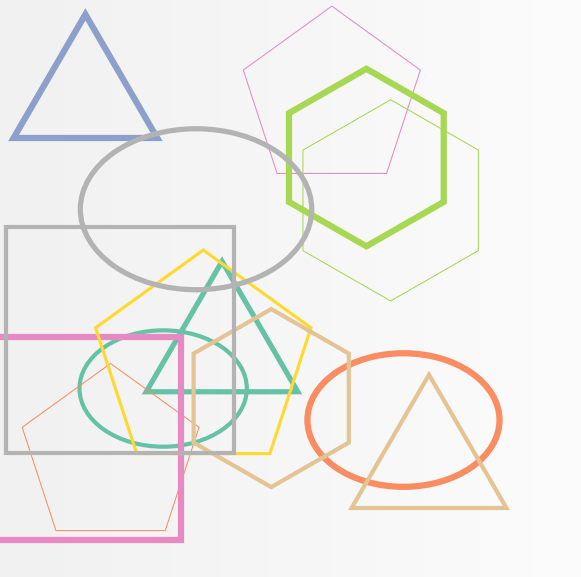[{"shape": "triangle", "thickness": 2.5, "radius": 0.75, "center": [0.382, 0.396]}, {"shape": "oval", "thickness": 2, "radius": 0.72, "center": [0.281, 0.326]}, {"shape": "pentagon", "thickness": 0.5, "radius": 0.8, "center": [0.19, 0.21]}, {"shape": "oval", "thickness": 3, "radius": 0.83, "center": [0.694, 0.272]}, {"shape": "triangle", "thickness": 3, "radius": 0.71, "center": [0.147, 0.832]}, {"shape": "pentagon", "thickness": 0.5, "radius": 0.8, "center": [0.571, 0.828]}, {"shape": "square", "thickness": 3, "radius": 0.88, "center": [0.136, 0.239]}, {"shape": "hexagon", "thickness": 3, "radius": 0.77, "center": [0.63, 0.726]}, {"shape": "hexagon", "thickness": 0.5, "radius": 0.87, "center": [0.672, 0.652]}, {"shape": "pentagon", "thickness": 1.5, "radius": 0.97, "center": [0.35, 0.371]}, {"shape": "hexagon", "thickness": 2, "radius": 0.77, "center": [0.467, 0.31]}, {"shape": "triangle", "thickness": 2, "radius": 0.77, "center": [0.738, 0.196]}, {"shape": "oval", "thickness": 2.5, "radius": 1.0, "center": [0.337, 0.637]}, {"shape": "square", "thickness": 2, "radius": 0.98, "center": [0.206, 0.411]}]